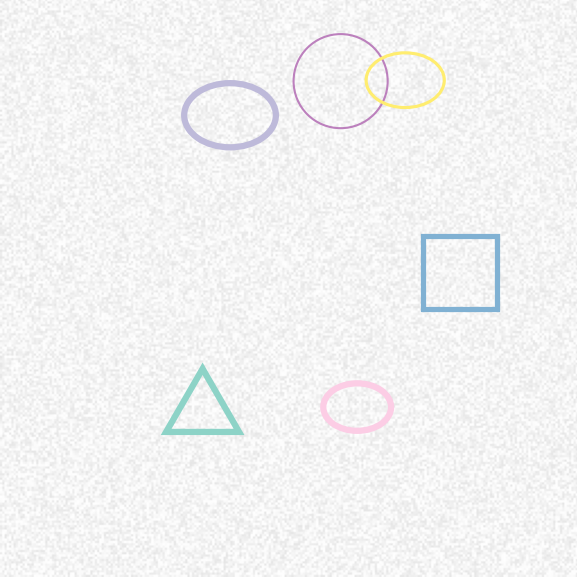[{"shape": "triangle", "thickness": 3, "radius": 0.36, "center": [0.351, 0.288]}, {"shape": "oval", "thickness": 3, "radius": 0.4, "center": [0.398, 0.8]}, {"shape": "square", "thickness": 2.5, "radius": 0.32, "center": [0.797, 0.527]}, {"shape": "oval", "thickness": 3, "radius": 0.29, "center": [0.619, 0.294]}, {"shape": "circle", "thickness": 1, "radius": 0.41, "center": [0.59, 0.859]}, {"shape": "oval", "thickness": 1.5, "radius": 0.34, "center": [0.702, 0.86]}]